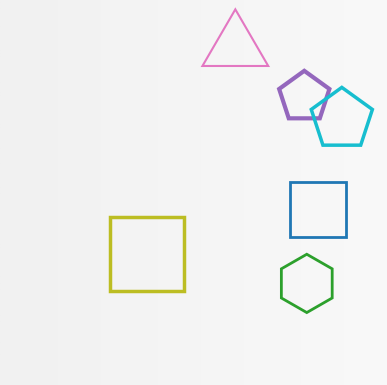[{"shape": "square", "thickness": 2, "radius": 0.36, "center": [0.821, 0.456]}, {"shape": "hexagon", "thickness": 2, "radius": 0.38, "center": [0.792, 0.264]}, {"shape": "pentagon", "thickness": 3, "radius": 0.34, "center": [0.785, 0.748]}, {"shape": "triangle", "thickness": 1.5, "radius": 0.49, "center": [0.607, 0.878]}, {"shape": "square", "thickness": 2.5, "radius": 0.48, "center": [0.379, 0.34]}, {"shape": "pentagon", "thickness": 2.5, "radius": 0.41, "center": [0.882, 0.69]}]